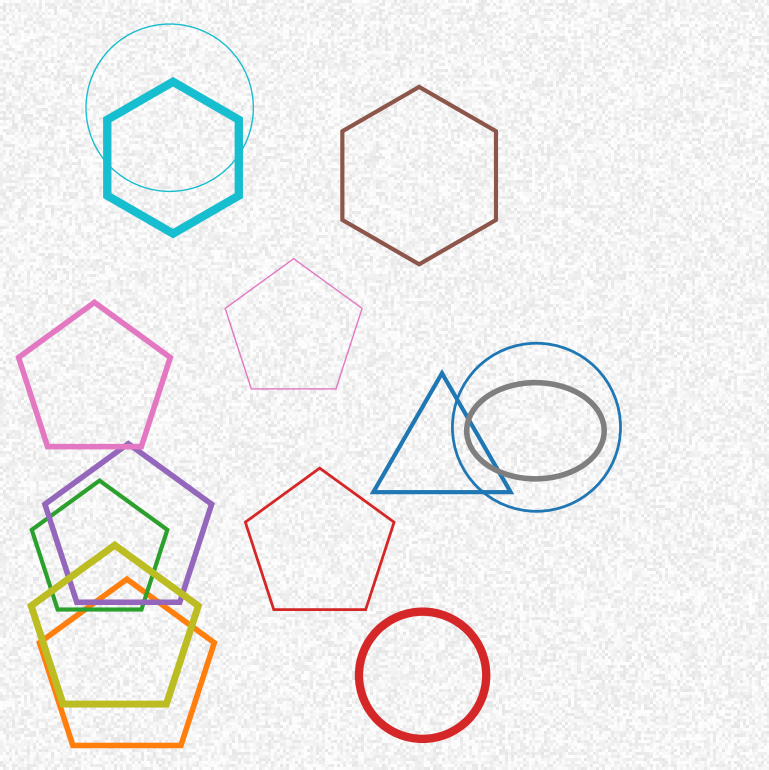[{"shape": "triangle", "thickness": 1.5, "radius": 0.51, "center": [0.574, 0.412]}, {"shape": "circle", "thickness": 1, "radius": 0.55, "center": [0.697, 0.445]}, {"shape": "pentagon", "thickness": 2, "radius": 0.6, "center": [0.165, 0.128]}, {"shape": "pentagon", "thickness": 1.5, "radius": 0.46, "center": [0.129, 0.283]}, {"shape": "circle", "thickness": 3, "radius": 0.41, "center": [0.549, 0.123]}, {"shape": "pentagon", "thickness": 1, "radius": 0.51, "center": [0.415, 0.29]}, {"shape": "pentagon", "thickness": 2, "radius": 0.57, "center": [0.167, 0.31]}, {"shape": "hexagon", "thickness": 1.5, "radius": 0.58, "center": [0.544, 0.772]}, {"shape": "pentagon", "thickness": 2, "radius": 0.52, "center": [0.123, 0.504]}, {"shape": "pentagon", "thickness": 0.5, "radius": 0.47, "center": [0.381, 0.571]}, {"shape": "oval", "thickness": 2, "radius": 0.45, "center": [0.695, 0.441]}, {"shape": "pentagon", "thickness": 2.5, "radius": 0.57, "center": [0.149, 0.178]}, {"shape": "hexagon", "thickness": 3, "radius": 0.49, "center": [0.225, 0.795]}, {"shape": "circle", "thickness": 0.5, "radius": 0.54, "center": [0.22, 0.86]}]